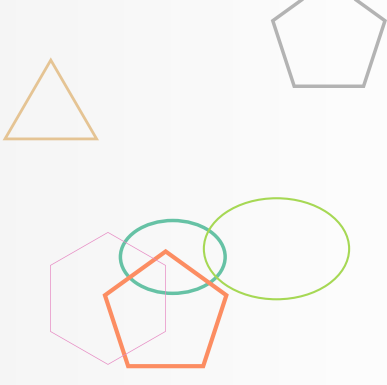[{"shape": "oval", "thickness": 2.5, "radius": 0.68, "center": [0.446, 0.333]}, {"shape": "pentagon", "thickness": 3, "radius": 0.82, "center": [0.428, 0.182]}, {"shape": "hexagon", "thickness": 0.5, "radius": 0.86, "center": [0.279, 0.225]}, {"shape": "oval", "thickness": 1.5, "radius": 0.94, "center": [0.714, 0.354]}, {"shape": "triangle", "thickness": 2, "radius": 0.68, "center": [0.131, 0.707]}, {"shape": "pentagon", "thickness": 2.5, "radius": 0.76, "center": [0.849, 0.899]}]